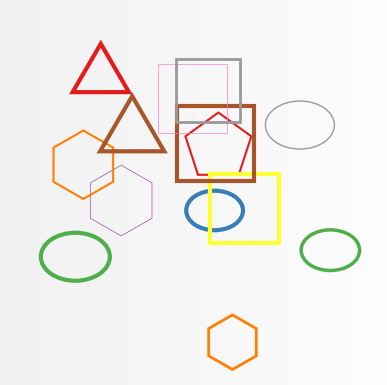[{"shape": "pentagon", "thickness": 1.5, "radius": 0.45, "center": [0.564, 0.618]}, {"shape": "triangle", "thickness": 3, "radius": 0.42, "center": [0.26, 0.803]}, {"shape": "oval", "thickness": 3, "radius": 0.37, "center": [0.554, 0.453]}, {"shape": "oval", "thickness": 2.5, "radius": 0.38, "center": [0.852, 0.35]}, {"shape": "oval", "thickness": 3, "radius": 0.45, "center": [0.194, 0.333]}, {"shape": "hexagon", "thickness": 0.5, "radius": 0.46, "center": [0.313, 0.479]}, {"shape": "hexagon", "thickness": 1.5, "radius": 0.44, "center": [0.215, 0.572]}, {"shape": "hexagon", "thickness": 2, "radius": 0.35, "center": [0.6, 0.111]}, {"shape": "square", "thickness": 3, "radius": 0.45, "center": [0.631, 0.458]}, {"shape": "triangle", "thickness": 3, "radius": 0.48, "center": [0.341, 0.655]}, {"shape": "square", "thickness": 3, "radius": 0.49, "center": [0.556, 0.627]}, {"shape": "square", "thickness": 0.5, "radius": 0.44, "center": [0.497, 0.744]}, {"shape": "square", "thickness": 2, "radius": 0.41, "center": [0.537, 0.765]}, {"shape": "oval", "thickness": 1, "radius": 0.45, "center": [0.774, 0.675]}]